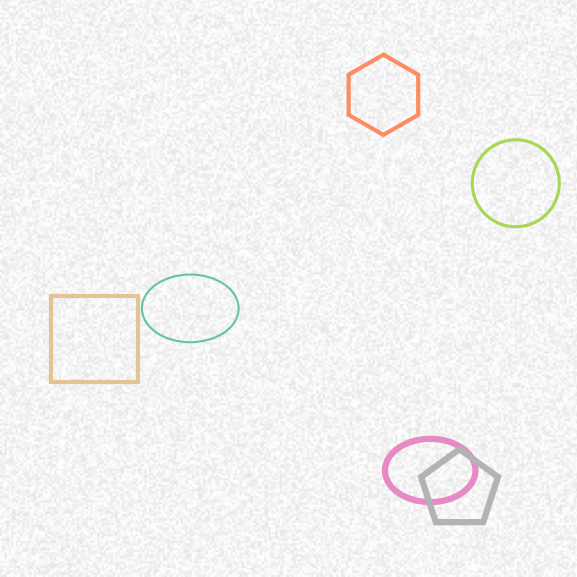[{"shape": "oval", "thickness": 1, "radius": 0.42, "center": [0.329, 0.465]}, {"shape": "hexagon", "thickness": 2, "radius": 0.35, "center": [0.664, 0.835]}, {"shape": "oval", "thickness": 3, "radius": 0.39, "center": [0.745, 0.184]}, {"shape": "circle", "thickness": 1.5, "radius": 0.38, "center": [0.893, 0.682]}, {"shape": "square", "thickness": 2, "radius": 0.38, "center": [0.164, 0.412]}, {"shape": "pentagon", "thickness": 3, "radius": 0.35, "center": [0.796, 0.152]}]